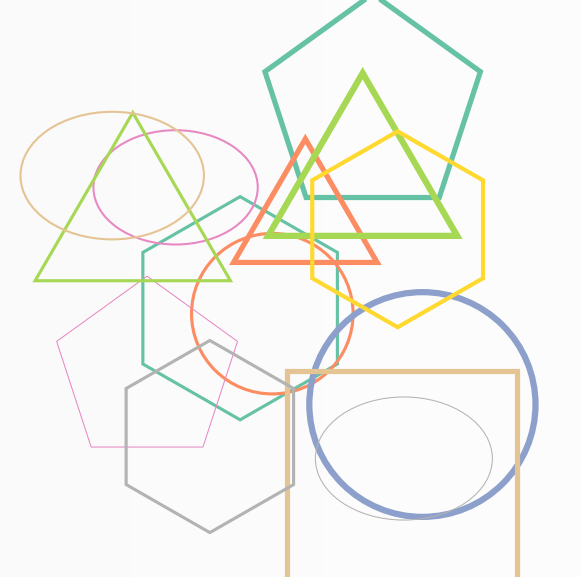[{"shape": "pentagon", "thickness": 2.5, "radius": 0.97, "center": [0.641, 0.815]}, {"shape": "hexagon", "thickness": 1.5, "radius": 0.97, "center": [0.413, 0.465]}, {"shape": "circle", "thickness": 1.5, "radius": 0.69, "center": [0.469, 0.456]}, {"shape": "triangle", "thickness": 2.5, "radius": 0.71, "center": [0.525, 0.616]}, {"shape": "circle", "thickness": 3, "radius": 0.97, "center": [0.727, 0.299]}, {"shape": "pentagon", "thickness": 0.5, "radius": 0.82, "center": [0.253, 0.357]}, {"shape": "oval", "thickness": 1, "radius": 0.71, "center": [0.302, 0.675]}, {"shape": "triangle", "thickness": 3, "radius": 0.94, "center": [0.624, 0.685]}, {"shape": "triangle", "thickness": 1.5, "radius": 0.97, "center": [0.228, 0.61]}, {"shape": "hexagon", "thickness": 2, "radius": 0.85, "center": [0.684, 0.602]}, {"shape": "oval", "thickness": 1, "radius": 0.79, "center": [0.193, 0.695]}, {"shape": "square", "thickness": 2.5, "radius": 0.99, "center": [0.692, 0.158]}, {"shape": "oval", "thickness": 0.5, "radius": 0.76, "center": [0.695, 0.205]}, {"shape": "hexagon", "thickness": 1.5, "radius": 0.83, "center": [0.361, 0.243]}]